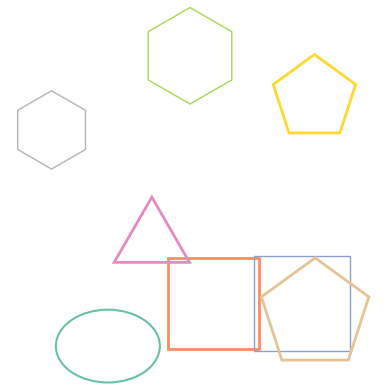[{"shape": "oval", "thickness": 1.5, "radius": 0.68, "center": [0.28, 0.101]}, {"shape": "square", "thickness": 2, "radius": 0.59, "center": [0.554, 0.212]}, {"shape": "square", "thickness": 1, "radius": 0.62, "center": [0.784, 0.211]}, {"shape": "triangle", "thickness": 2, "radius": 0.56, "center": [0.394, 0.375]}, {"shape": "hexagon", "thickness": 1, "radius": 0.63, "center": [0.494, 0.855]}, {"shape": "pentagon", "thickness": 2, "radius": 0.56, "center": [0.817, 0.746]}, {"shape": "pentagon", "thickness": 2, "radius": 0.73, "center": [0.818, 0.183]}, {"shape": "hexagon", "thickness": 1, "radius": 0.51, "center": [0.134, 0.663]}]